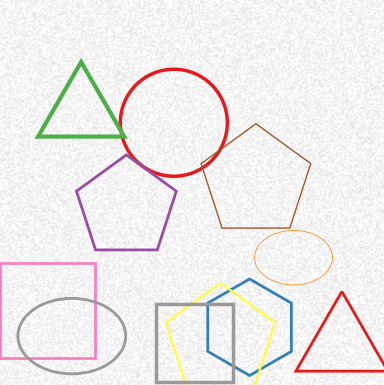[{"shape": "circle", "thickness": 2.5, "radius": 0.69, "center": [0.452, 0.681]}, {"shape": "triangle", "thickness": 2, "radius": 0.69, "center": [0.888, 0.105]}, {"shape": "hexagon", "thickness": 2, "radius": 0.63, "center": [0.648, 0.15]}, {"shape": "triangle", "thickness": 3, "radius": 0.65, "center": [0.211, 0.71]}, {"shape": "pentagon", "thickness": 2, "radius": 0.68, "center": [0.328, 0.461]}, {"shape": "oval", "thickness": 0.5, "radius": 0.51, "center": [0.762, 0.331]}, {"shape": "pentagon", "thickness": 1.5, "radius": 0.75, "center": [0.573, 0.116]}, {"shape": "pentagon", "thickness": 1, "radius": 0.75, "center": [0.665, 0.529]}, {"shape": "square", "thickness": 2, "radius": 0.61, "center": [0.123, 0.193]}, {"shape": "square", "thickness": 2.5, "radius": 0.5, "center": [0.505, 0.109]}, {"shape": "oval", "thickness": 2, "radius": 0.7, "center": [0.187, 0.127]}]